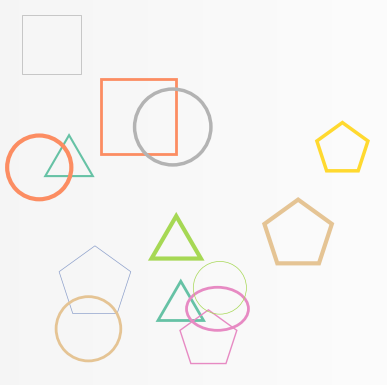[{"shape": "triangle", "thickness": 1.5, "radius": 0.35, "center": [0.178, 0.578]}, {"shape": "triangle", "thickness": 2, "radius": 0.34, "center": [0.467, 0.202]}, {"shape": "square", "thickness": 2, "radius": 0.48, "center": [0.358, 0.698]}, {"shape": "circle", "thickness": 3, "radius": 0.41, "center": [0.101, 0.565]}, {"shape": "pentagon", "thickness": 0.5, "radius": 0.49, "center": [0.245, 0.264]}, {"shape": "pentagon", "thickness": 1, "radius": 0.39, "center": [0.538, 0.118]}, {"shape": "oval", "thickness": 2, "radius": 0.4, "center": [0.561, 0.198]}, {"shape": "circle", "thickness": 0.5, "radius": 0.34, "center": [0.567, 0.252]}, {"shape": "triangle", "thickness": 3, "radius": 0.37, "center": [0.455, 0.365]}, {"shape": "pentagon", "thickness": 2.5, "radius": 0.35, "center": [0.884, 0.612]}, {"shape": "circle", "thickness": 2, "radius": 0.42, "center": [0.228, 0.146]}, {"shape": "pentagon", "thickness": 3, "radius": 0.46, "center": [0.769, 0.39]}, {"shape": "square", "thickness": 0.5, "radius": 0.38, "center": [0.133, 0.885]}, {"shape": "circle", "thickness": 2.5, "radius": 0.49, "center": [0.446, 0.67]}]